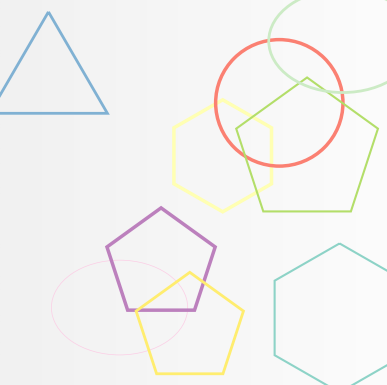[{"shape": "hexagon", "thickness": 1.5, "radius": 0.97, "center": [0.876, 0.174]}, {"shape": "hexagon", "thickness": 2.5, "radius": 0.73, "center": [0.575, 0.595]}, {"shape": "circle", "thickness": 2.5, "radius": 0.82, "center": [0.721, 0.733]}, {"shape": "triangle", "thickness": 2, "radius": 0.88, "center": [0.125, 0.794]}, {"shape": "pentagon", "thickness": 1.5, "radius": 0.96, "center": [0.792, 0.606]}, {"shape": "oval", "thickness": 0.5, "radius": 0.88, "center": [0.309, 0.201]}, {"shape": "pentagon", "thickness": 2.5, "radius": 0.73, "center": [0.416, 0.313]}, {"shape": "oval", "thickness": 2, "radius": 0.96, "center": [0.885, 0.893]}, {"shape": "pentagon", "thickness": 2, "radius": 0.73, "center": [0.49, 0.147]}]